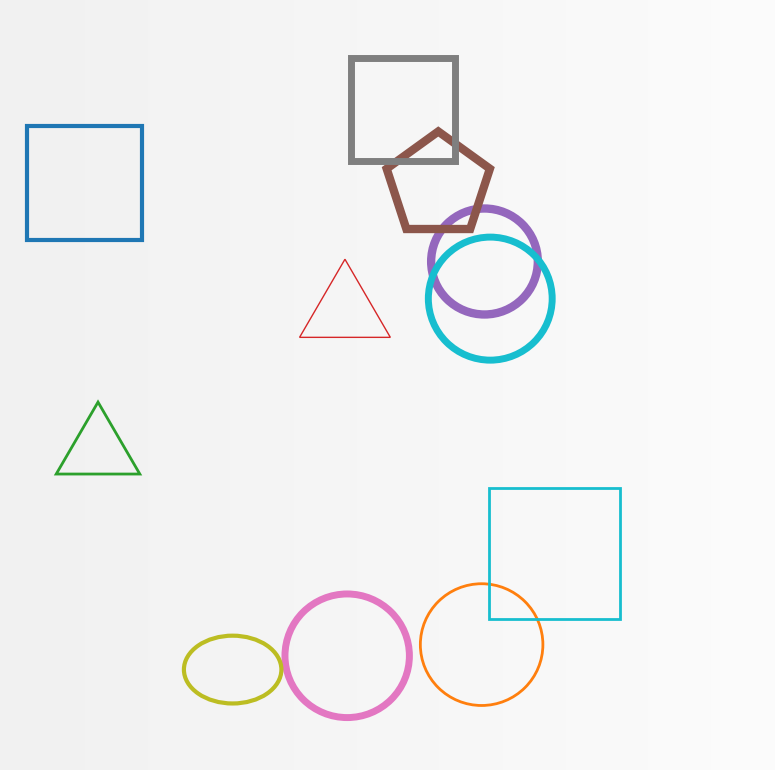[{"shape": "square", "thickness": 1.5, "radius": 0.37, "center": [0.109, 0.762]}, {"shape": "circle", "thickness": 1, "radius": 0.4, "center": [0.621, 0.163]}, {"shape": "triangle", "thickness": 1, "radius": 0.31, "center": [0.126, 0.416]}, {"shape": "triangle", "thickness": 0.5, "radius": 0.34, "center": [0.445, 0.596]}, {"shape": "circle", "thickness": 3, "radius": 0.34, "center": [0.625, 0.66]}, {"shape": "pentagon", "thickness": 3, "radius": 0.35, "center": [0.566, 0.759]}, {"shape": "circle", "thickness": 2.5, "radius": 0.4, "center": [0.448, 0.148]}, {"shape": "square", "thickness": 2.5, "radius": 0.33, "center": [0.52, 0.858]}, {"shape": "oval", "thickness": 1.5, "radius": 0.31, "center": [0.3, 0.13]}, {"shape": "square", "thickness": 1, "radius": 0.42, "center": [0.716, 0.281]}, {"shape": "circle", "thickness": 2.5, "radius": 0.4, "center": [0.633, 0.612]}]